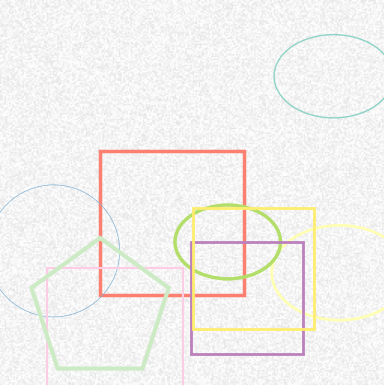[{"shape": "oval", "thickness": 1, "radius": 0.77, "center": [0.866, 0.802]}, {"shape": "oval", "thickness": 2, "radius": 0.88, "center": [0.882, 0.292]}, {"shape": "square", "thickness": 2.5, "radius": 0.94, "center": [0.446, 0.421]}, {"shape": "circle", "thickness": 0.5, "radius": 0.86, "center": [0.139, 0.348]}, {"shape": "oval", "thickness": 2.5, "radius": 0.69, "center": [0.592, 0.372]}, {"shape": "square", "thickness": 1.5, "radius": 0.89, "center": [0.299, 0.126]}, {"shape": "square", "thickness": 2, "radius": 0.73, "center": [0.641, 0.226]}, {"shape": "pentagon", "thickness": 3, "radius": 0.94, "center": [0.26, 0.194]}, {"shape": "square", "thickness": 2, "radius": 0.79, "center": [0.659, 0.303]}]